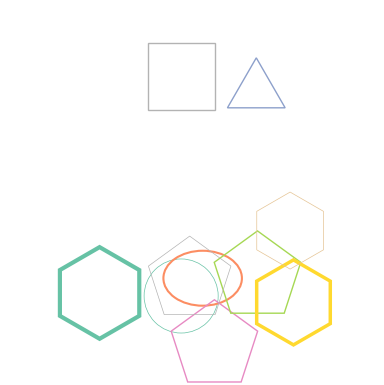[{"shape": "circle", "thickness": 0.5, "radius": 0.48, "center": [0.47, 0.231]}, {"shape": "hexagon", "thickness": 3, "radius": 0.6, "center": [0.259, 0.239]}, {"shape": "oval", "thickness": 1.5, "radius": 0.51, "center": [0.526, 0.277]}, {"shape": "triangle", "thickness": 1, "radius": 0.43, "center": [0.666, 0.763]}, {"shape": "pentagon", "thickness": 1, "radius": 0.59, "center": [0.557, 0.103]}, {"shape": "pentagon", "thickness": 1, "radius": 0.59, "center": [0.669, 0.282]}, {"shape": "hexagon", "thickness": 2.5, "radius": 0.55, "center": [0.762, 0.215]}, {"shape": "hexagon", "thickness": 0.5, "radius": 0.5, "center": [0.754, 0.401]}, {"shape": "square", "thickness": 1, "radius": 0.44, "center": [0.471, 0.802]}, {"shape": "pentagon", "thickness": 0.5, "radius": 0.56, "center": [0.493, 0.274]}]